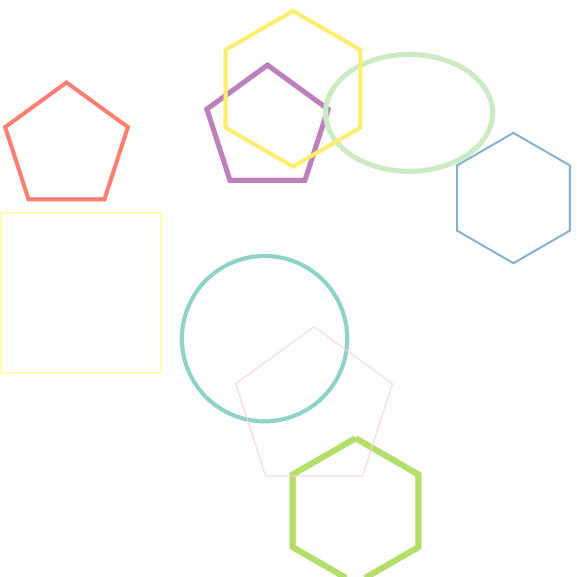[{"shape": "circle", "thickness": 2, "radius": 0.72, "center": [0.458, 0.413]}, {"shape": "square", "thickness": 1, "radius": 0.69, "center": [0.141, 0.492]}, {"shape": "pentagon", "thickness": 2, "radius": 0.56, "center": [0.115, 0.744]}, {"shape": "hexagon", "thickness": 1, "radius": 0.56, "center": [0.889, 0.656]}, {"shape": "hexagon", "thickness": 3, "radius": 0.63, "center": [0.616, 0.115]}, {"shape": "pentagon", "thickness": 0.5, "radius": 0.71, "center": [0.544, 0.291]}, {"shape": "pentagon", "thickness": 2.5, "radius": 0.55, "center": [0.463, 0.776]}, {"shape": "oval", "thickness": 2.5, "radius": 0.72, "center": [0.708, 0.804]}, {"shape": "hexagon", "thickness": 2, "radius": 0.67, "center": [0.507, 0.845]}]